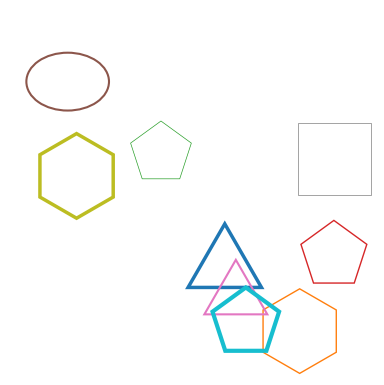[{"shape": "triangle", "thickness": 2.5, "radius": 0.55, "center": [0.584, 0.308]}, {"shape": "hexagon", "thickness": 1, "radius": 0.55, "center": [0.778, 0.14]}, {"shape": "pentagon", "thickness": 0.5, "radius": 0.41, "center": [0.418, 0.603]}, {"shape": "pentagon", "thickness": 1, "radius": 0.45, "center": [0.867, 0.338]}, {"shape": "oval", "thickness": 1.5, "radius": 0.54, "center": [0.176, 0.788]}, {"shape": "triangle", "thickness": 1.5, "radius": 0.47, "center": [0.613, 0.231]}, {"shape": "square", "thickness": 0.5, "radius": 0.47, "center": [0.868, 0.587]}, {"shape": "hexagon", "thickness": 2.5, "radius": 0.55, "center": [0.199, 0.543]}, {"shape": "pentagon", "thickness": 3, "radius": 0.45, "center": [0.638, 0.162]}]